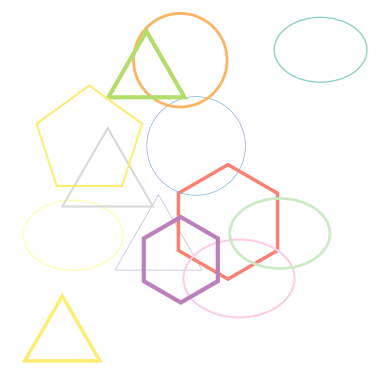[{"shape": "oval", "thickness": 1, "radius": 0.6, "center": [0.833, 0.871]}, {"shape": "oval", "thickness": 1, "radius": 0.65, "center": [0.19, 0.389]}, {"shape": "triangle", "thickness": 0.5, "radius": 0.65, "center": [0.412, 0.364]}, {"shape": "hexagon", "thickness": 2.5, "radius": 0.74, "center": [0.592, 0.424]}, {"shape": "circle", "thickness": 0.5, "radius": 0.64, "center": [0.509, 0.621]}, {"shape": "circle", "thickness": 2, "radius": 0.61, "center": [0.468, 0.844]}, {"shape": "triangle", "thickness": 3, "radius": 0.57, "center": [0.38, 0.804]}, {"shape": "oval", "thickness": 1.5, "radius": 0.72, "center": [0.621, 0.277]}, {"shape": "triangle", "thickness": 1.5, "radius": 0.68, "center": [0.28, 0.532]}, {"shape": "hexagon", "thickness": 3, "radius": 0.56, "center": [0.47, 0.325]}, {"shape": "oval", "thickness": 2, "radius": 0.65, "center": [0.727, 0.394]}, {"shape": "pentagon", "thickness": 1.5, "radius": 0.72, "center": [0.232, 0.634]}, {"shape": "triangle", "thickness": 2.5, "radius": 0.56, "center": [0.162, 0.119]}]